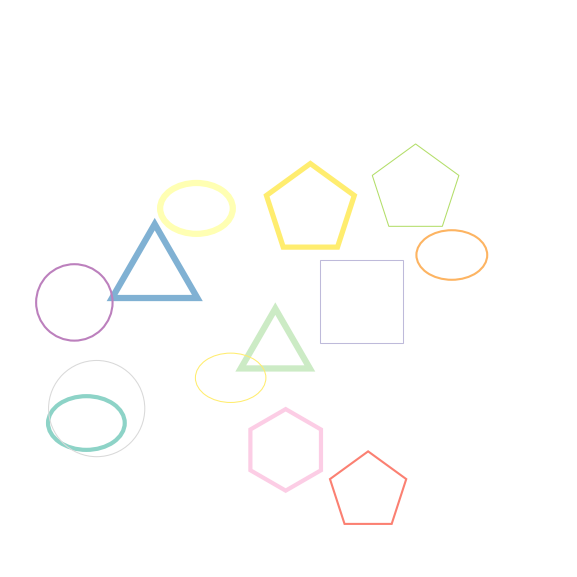[{"shape": "oval", "thickness": 2, "radius": 0.33, "center": [0.15, 0.267]}, {"shape": "oval", "thickness": 3, "radius": 0.31, "center": [0.34, 0.638]}, {"shape": "square", "thickness": 0.5, "radius": 0.36, "center": [0.626, 0.477]}, {"shape": "pentagon", "thickness": 1, "radius": 0.35, "center": [0.637, 0.148]}, {"shape": "triangle", "thickness": 3, "radius": 0.43, "center": [0.268, 0.526]}, {"shape": "oval", "thickness": 1, "radius": 0.31, "center": [0.782, 0.558]}, {"shape": "pentagon", "thickness": 0.5, "radius": 0.39, "center": [0.72, 0.671]}, {"shape": "hexagon", "thickness": 2, "radius": 0.35, "center": [0.495, 0.22]}, {"shape": "circle", "thickness": 0.5, "radius": 0.42, "center": [0.167, 0.292]}, {"shape": "circle", "thickness": 1, "radius": 0.33, "center": [0.129, 0.475]}, {"shape": "triangle", "thickness": 3, "radius": 0.35, "center": [0.477, 0.396]}, {"shape": "oval", "thickness": 0.5, "radius": 0.31, "center": [0.399, 0.345]}, {"shape": "pentagon", "thickness": 2.5, "radius": 0.4, "center": [0.537, 0.636]}]